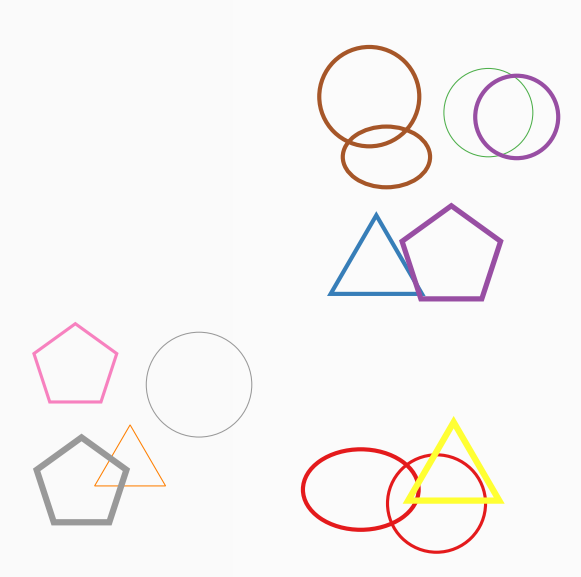[{"shape": "circle", "thickness": 1.5, "radius": 0.42, "center": [0.751, 0.127]}, {"shape": "oval", "thickness": 2, "radius": 0.5, "center": [0.621, 0.151]}, {"shape": "triangle", "thickness": 2, "radius": 0.45, "center": [0.647, 0.536]}, {"shape": "circle", "thickness": 0.5, "radius": 0.38, "center": [0.84, 0.804]}, {"shape": "circle", "thickness": 2, "radius": 0.36, "center": [0.889, 0.797]}, {"shape": "pentagon", "thickness": 2.5, "radius": 0.45, "center": [0.777, 0.554]}, {"shape": "triangle", "thickness": 0.5, "radius": 0.35, "center": [0.224, 0.193]}, {"shape": "triangle", "thickness": 3, "radius": 0.45, "center": [0.781, 0.178]}, {"shape": "oval", "thickness": 2, "radius": 0.38, "center": [0.665, 0.727]}, {"shape": "circle", "thickness": 2, "radius": 0.43, "center": [0.635, 0.832]}, {"shape": "pentagon", "thickness": 1.5, "radius": 0.37, "center": [0.13, 0.364]}, {"shape": "pentagon", "thickness": 3, "radius": 0.41, "center": [0.14, 0.16]}, {"shape": "circle", "thickness": 0.5, "radius": 0.45, "center": [0.342, 0.333]}]